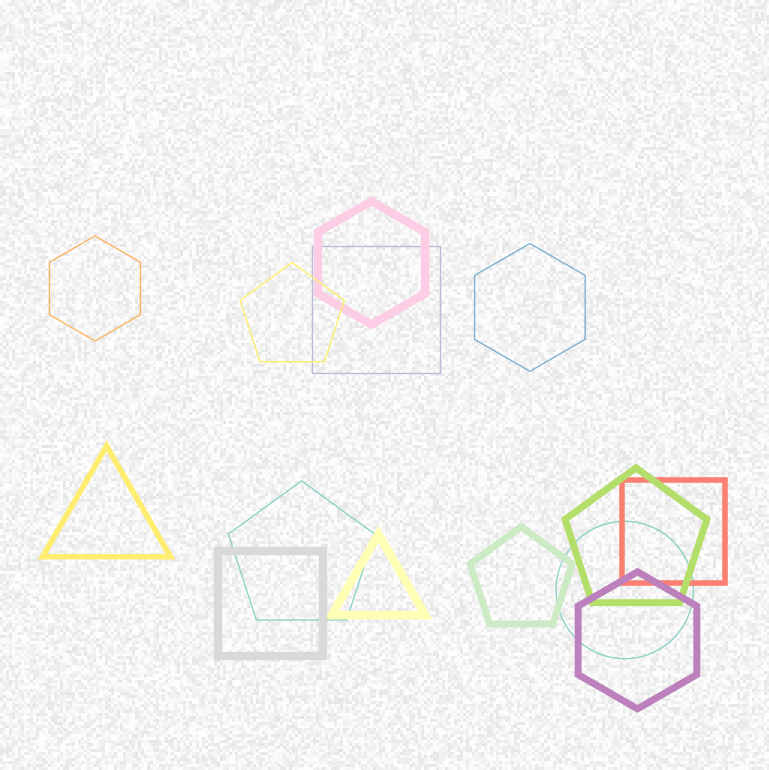[{"shape": "circle", "thickness": 0.5, "radius": 0.45, "center": [0.811, 0.234]}, {"shape": "pentagon", "thickness": 0.5, "radius": 0.5, "center": [0.392, 0.276]}, {"shape": "triangle", "thickness": 3, "radius": 0.35, "center": [0.492, 0.236]}, {"shape": "square", "thickness": 0.5, "radius": 0.41, "center": [0.488, 0.598]}, {"shape": "square", "thickness": 2, "radius": 0.33, "center": [0.874, 0.31]}, {"shape": "hexagon", "thickness": 0.5, "radius": 0.41, "center": [0.688, 0.601]}, {"shape": "hexagon", "thickness": 0.5, "radius": 0.34, "center": [0.123, 0.625]}, {"shape": "pentagon", "thickness": 2.5, "radius": 0.48, "center": [0.826, 0.296]}, {"shape": "hexagon", "thickness": 3, "radius": 0.4, "center": [0.482, 0.659]}, {"shape": "square", "thickness": 3, "radius": 0.34, "center": [0.352, 0.216]}, {"shape": "hexagon", "thickness": 2.5, "radius": 0.44, "center": [0.828, 0.168]}, {"shape": "pentagon", "thickness": 2.5, "radius": 0.35, "center": [0.677, 0.246]}, {"shape": "triangle", "thickness": 2, "radius": 0.48, "center": [0.138, 0.325]}, {"shape": "pentagon", "thickness": 0.5, "radius": 0.36, "center": [0.38, 0.588]}]